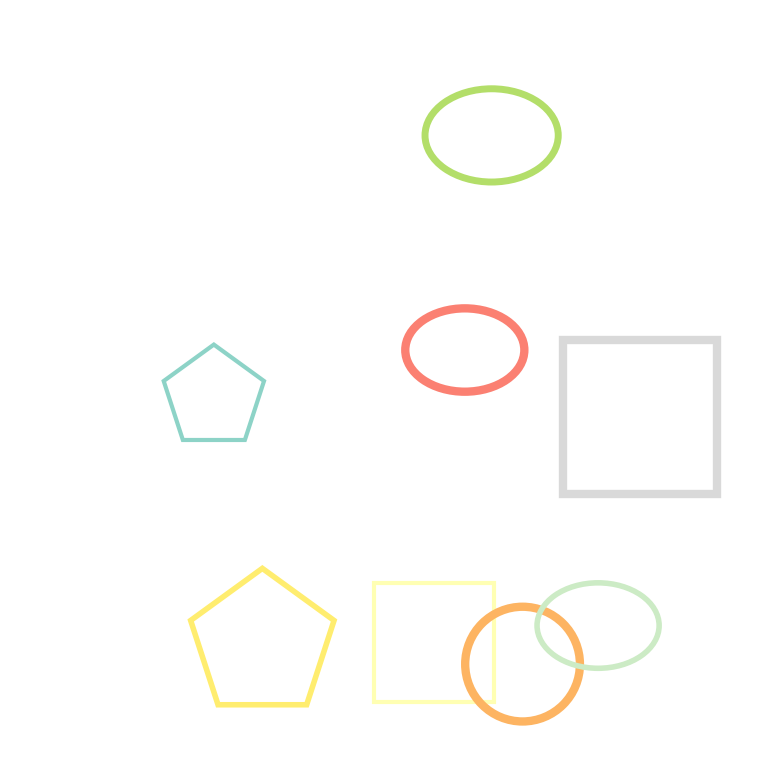[{"shape": "pentagon", "thickness": 1.5, "radius": 0.34, "center": [0.278, 0.484]}, {"shape": "square", "thickness": 1.5, "radius": 0.39, "center": [0.564, 0.166]}, {"shape": "oval", "thickness": 3, "radius": 0.39, "center": [0.604, 0.545]}, {"shape": "circle", "thickness": 3, "radius": 0.37, "center": [0.679, 0.138]}, {"shape": "oval", "thickness": 2.5, "radius": 0.43, "center": [0.638, 0.824]}, {"shape": "square", "thickness": 3, "radius": 0.5, "center": [0.831, 0.459]}, {"shape": "oval", "thickness": 2, "radius": 0.4, "center": [0.777, 0.188]}, {"shape": "pentagon", "thickness": 2, "radius": 0.49, "center": [0.341, 0.164]}]